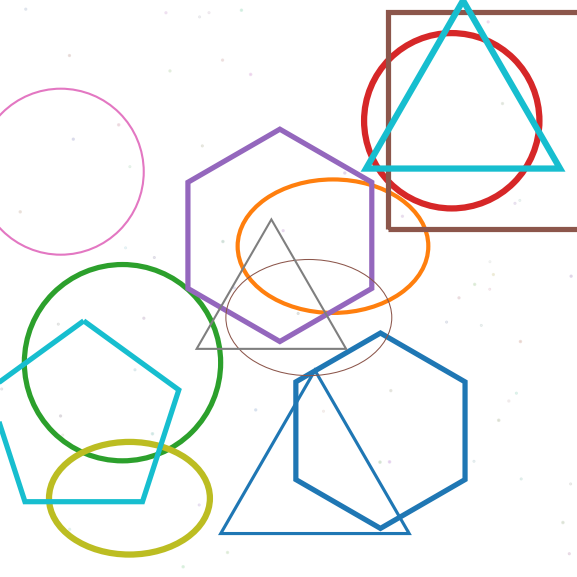[{"shape": "triangle", "thickness": 1.5, "radius": 0.94, "center": [0.545, 0.169]}, {"shape": "hexagon", "thickness": 2.5, "radius": 0.85, "center": [0.659, 0.253]}, {"shape": "oval", "thickness": 2, "radius": 0.83, "center": [0.577, 0.573]}, {"shape": "circle", "thickness": 2.5, "radius": 0.85, "center": [0.212, 0.371]}, {"shape": "circle", "thickness": 3, "radius": 0.76, "center": [0.782, 0.79]}, {"shape": "hexagon", "thickness": 2.5, "radius": 0.92, "center": [0.485, 0.592]}, {"shape": "square", "thickness": 2.5, "radius": 0.94, "center": [0.86, 0.79]}, {"shape": "oval", "thickness": 0.5, "radius": 0.72, "center": [0.535, 0.449]}, {"shape": "circle", "thickness": 1, "radius": 0.72, "center": [0.105, 0.702]}, {"shape": "triangle", "thickness": 1, "radius": 0.75, "center": [0.47, 0.47]}, {"shape": "oval", "thickness": 3, "radius": 0.7, "center": [0.224, 0.136]}, {"shape": "triangle", "thickness": 3, "radius": 0.97, "center": [0.802, 0.804]}, {"shape": "pentagon", "thickness": 2.5, "radius": 0.87, "center": [0.145, 0.27]}]